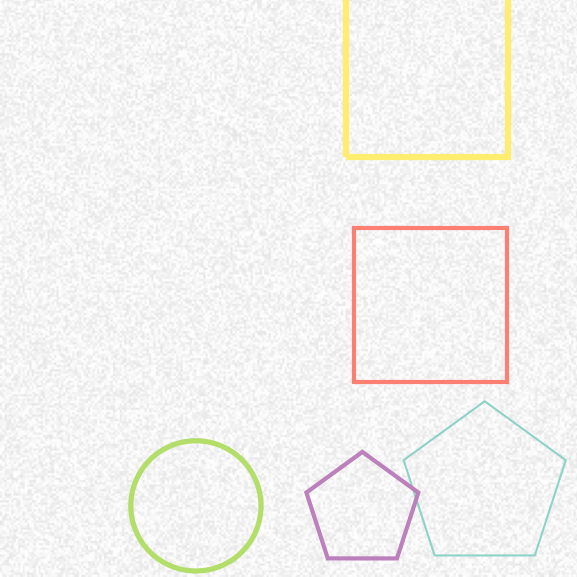[{"shape": "pentagon", "thickness": 1, "radius": 0.74, "center": [0.839, 0.157]}, {"shape": "square", "thickness": 2, "radius": 0.66, "center": [0.746, 0.471]}, {"shape": "circle", "thickness": 2.5, "radius": 0.56, "center": [0.339, 0.123]}, {"shape": "pentagon", "thickness": 2, "radius": 0.51, "center": [0.627, 0.115]}, {"shape": "square", "thickness": 3, "radius": 0.7, "center": [0.739, 0.867]}]